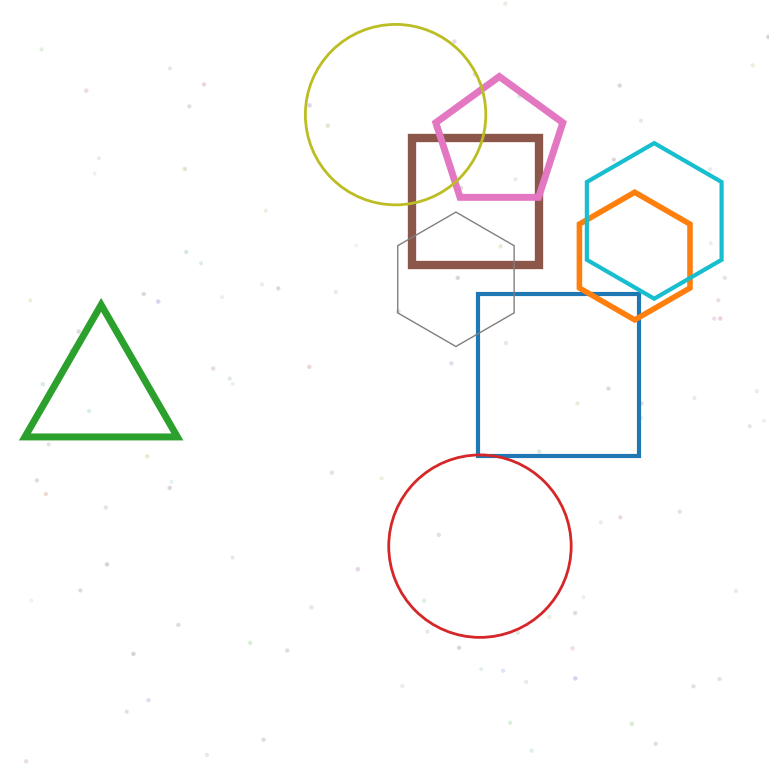[{"shape": "square", "thickness": 1.5, "radius": 0.52, "center": [0.725, 0.513]}, {"shape": "hexagon", "thickness": 2, "radius": 0.41, "center": [0.824, 0.667]}, {"shape": "triangle", "thickness": 2.5, "radius": 0.57, "center": [0.131, 0.49]}, {"shape": "circle", "thickness": 1, "radius": 0.59, "center": [0.623, 0.291]}, {"shape": "square", "thickness": 3, "radius": 0.41, "center": [0.617, 0.739]}, {"shape": "pentagon", "thickness": 2.5, "radius": 0.43, "center": [0.648, 0.814]}, {"shape": "hexagon", "thickness": 0.5, "radius": 0.44, "center": [0.592, 0.637]}, {"shape": "circle", "thickness": 1, "radius": 0.59, "center": [0.514, 0.851]}, {"shape": "hexagon", "thickness": 1.5, "radius": 0.51, "center": [0.85, 0.713]}]